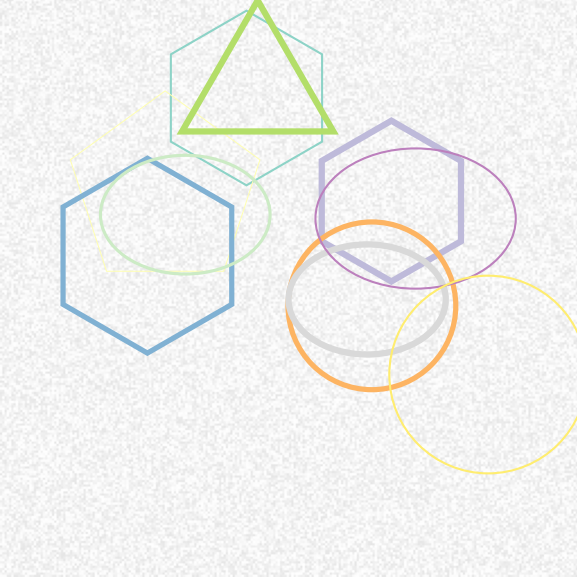[{"shape": "hexagon", "thickness": 1, "radius": 0.76, "center": [0.427, 0.829]}, {"shape": "pentagon", "thickness": 0.5, "radius": 0.86, "center": [0.286, 0.669]}, {"shape": "hexagon", "thickness": 3, "radius": 0.7, "center": [0.678, 0.651]}, {"shape": "hexagon", "thickness": 2.5, "radius": 0.84, "center": [0.255, 0.556]}, {"shape": "circle", "thickness": 2.5, "radius": 0.73, "center": [0.644, 0.47]}, {"shape": "triangle", "thickness": 3, "radius": 0.76, "center": [0.446, 0.847]}, {"shape": "oval", "thickness": 3, "radius": 0.68, "center": [0.636, 0.481]}, {"shape": "oval", "thickness": 1, "radius": 0.87, "center": [0.72, 0.621]}, {"shape": "oval", "thickness": 1.5, "radius": 0.73, "center": [0.321, 0.627]}, {"shape": "circle", "thickness": 1, "radius": 0.86, "center": [0.845, 0.351]}]